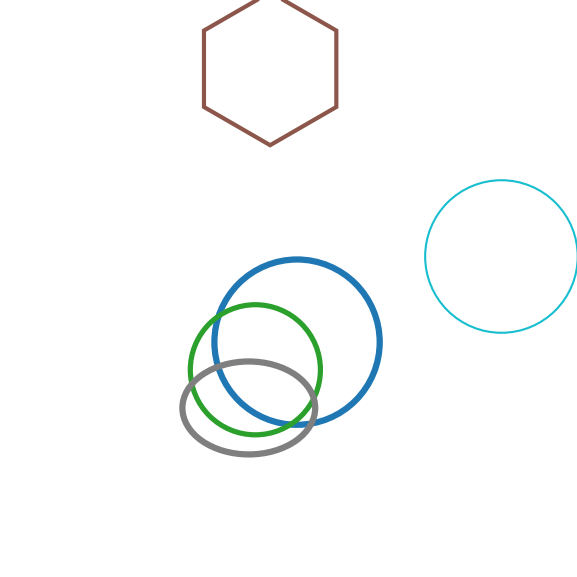[{"shape": "circle", "thickness": 3, "radius": 0.72, "center": [0.514, 0.407]}, {"shape": "circle", "thickness": 2.5, "radius": 0.56, "center": [0.442, 0.359]}, {"shape": "hexagon", "thickness": 2, "radius": 0.66, "center": [0.468, 0.88]}, {"shape": "oval", "thickness": 3, "radius": 0.57, "center": [0.431, 0.293]}, {"shape": "circle", "thickness": 1, "radius": 0.66, "center": [0.868, 0.555]}]